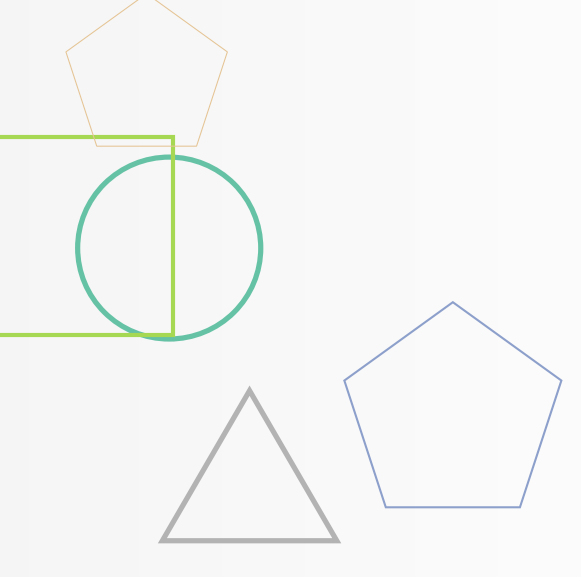[{"shape": "circle", "thickness": 2.5, "radius": 0.79, "center": [0.291, 0.57]}, {"shape": "pentagon", "thickness": 1, "radius": 0.98, "center": [0.779, 0.28]}, {"shape": "square", "thickness": 2, "radius": 0.86, "center": [0.127, 0.591]}, {"shape": "pentagon", "thickness": 0.5, "radius": 0.73, "center": [0.252, 0.864]}, {"shape": "triangle", "thickness": 2.5, "radius": 0.87, "center": [0.429, 0.149]}]